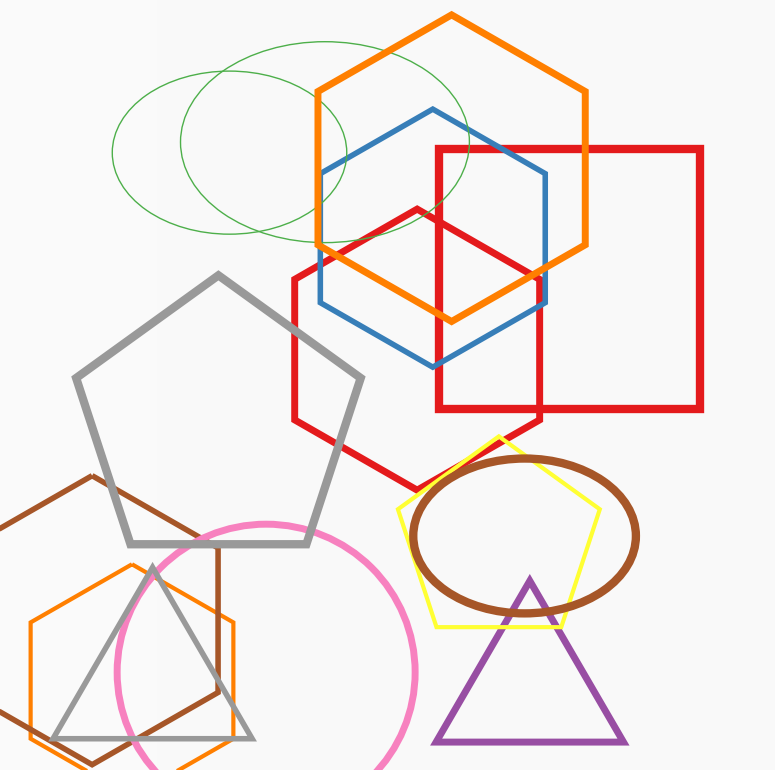[{"shape": "hexagon", "thickness": 2.5, "radius": 0.91, "center": [0.538, 0.546]}, {"shape": "square", "thickness": 3, "radius": 0.84, "center": [0.735, 0.638]}, {"shape": "hexagon", "thickness": 2, "radius": 0.84, "center": [0.558, 0.691]}, {"shape": "oval", "thickness": 0.5, "radius": 0.76, "center": [0.296, 0.802]}, {"shape": "oval", "thickness": 0.5, "radius": 0.93, "center": [0.419, 0.815]}, {"shape": "triangle", "thickness": 2.5, "radius": 0.7, "center": [0.684, 0.106]}, {"shape": "hexagon", "thickness": 1.5, "radius": 0.76, "center": [0.17, 0.116]}, {"shape": "hexagon", "thickness": 2.5, "radius": 1.0, "center": [0.583, 0.782]}, {"shape": "pentagon", "thickness": 1.5, "radius": 0.68, "center": [0.644, 0.296]}, {"shape": "hexagon", "thickness": 2, "radius": 0.94, "center": [0.119, 0.195]}, {"shape": "oval", "thickness": 3, "radius": 0.72, "center": [0.677, 0.304]}, {"shape": "circle", "thickness": 2.5, "radius": 0.96, "center": [0.343, 0.127]}, {"shape": "pentagon", "thickness": 3, "radius": 0.97, "center": [0.282, 0.449]}, {"shape": "triangle", "thickness": 2, "radius": 0.74, "center": [0.197, 0.115]}]